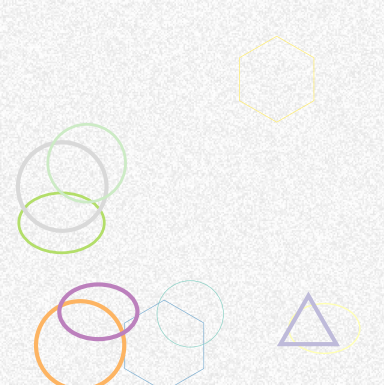[{"shape": "circle", "thickness": 0.5, "radius": 0.43, "center": [0.494, 0.185]}, {"shape": "oval", "thickness": 1, "radius": 0.46, "center": [0.842, 0.147]}, {"shape": "triangle", "thickness": 3, "radius": 0.42, "center": [0.801, 0.148]}, {"shape": "hexagon", "thickness": 0.5, "radius": 0.59, "center": [0.427, 0.102]}, {"shape": "circle", "thickness": 3, "radius": 0.57, "center": [0.208, 0.103]}, {"shape": "oval", "thickness": 2, "radius": 0.55, "center": [0.16, 0.421]}, {"shape": "circle", "thickness": 3, "radius": 0.57, "center": [0.162, 0.516]}, {"shape": "oval", "thickness": 3, "radius": 0.51, "center": [0.256, 0.19]}, {"shape": "circle", "thickness": 2, "radius": 0.5, "center": [0.225, 0.576]}, {"shape": "hexagon", "thickness": 0.5, "radius": 0.56, "center": [0.719, 0.794]}]